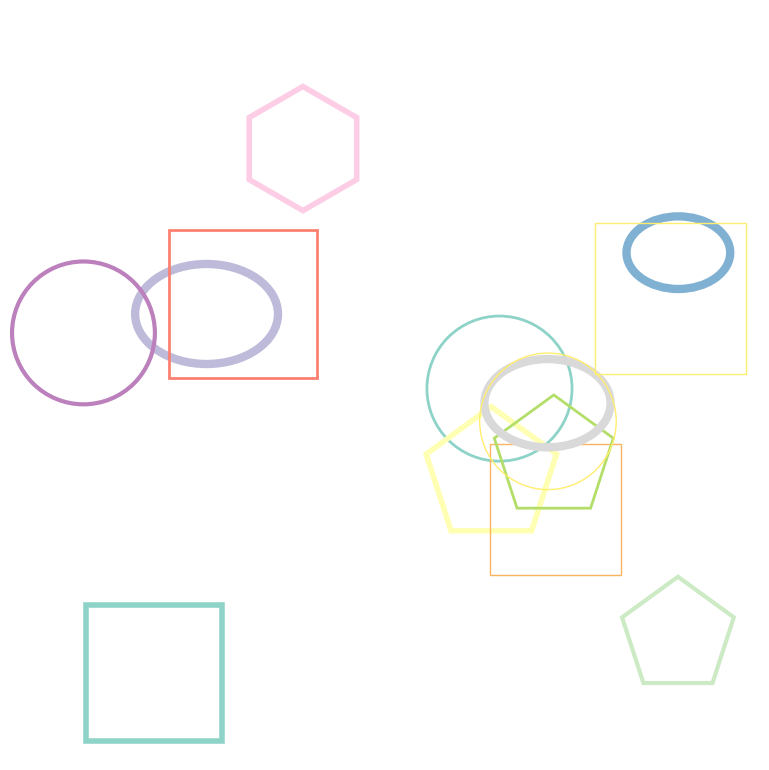[{"shape": "square", "thickness": 2, "radius": 0.44, "center": [0.2, 0.126]}, {"shape": "circle", "thickness": 1, "radius": 0.47, "center": [0.649, 0.495]}, {"shape": "pentagon", "thickness": 2, "radius": 0.44, "center": [0.638, 0.383]}, {"shape": "oval", "thickness": 3, "radius": 0.46, "center": [0.268, 0.592]}, {"shape": "square", "thickness": 1, "radius": 0.48, "center": [0.316, 0.605]}, {"shape": "oval", "thickness": 3, "radius": 0.34, "center": [0.881, 0.672]}, {"shape": "square", "thickness": 0.5, "radius": 0.42, "center": [0.721, 0.339]}, {"shape": "pentagon", "thickness": 1, "radius": 0.41, "center": [0.719, 0.406]}, {"shape": "hexagon", "thickness": 2, "radius": 0.4, "center": [0.393, 0.807]}, {"shape": "oval", "thickness": 3, "radius": 0.41, "center": [0.711, 0.476]}, {"shape": "circle", "thickness": 1.5, "radius": 0.46, "center": [0.108, 0.568]}, {"shape": "pentagon", "thickness": 1.5, "radius": 0.38, "center": [0.88, 0.175]}, {"shape": "square", "thickness": 0.5, "radius": 0.49, "center": [0.871, 0.612]}, {"shape": "circle", "thickness": 0.5, "radius": 0.44, "center": [0.712, 0.453]}]